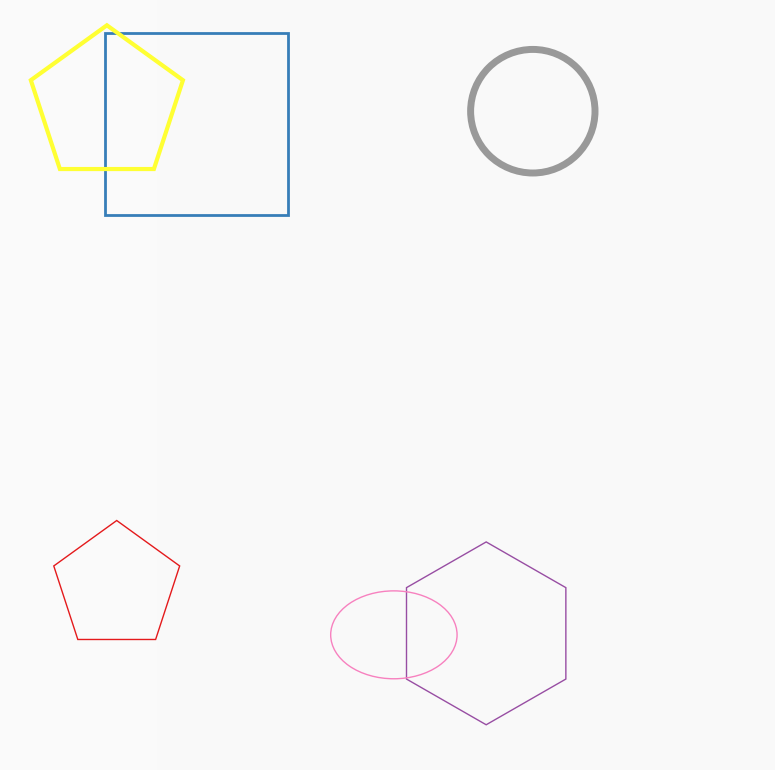[{"shape": "pentagon", "thickness": 0.5, "radius": 0.43, "center": [0.151, 0.239]}, {"shape": "square", "thickness": 1, "radius": 0.59, "center": [0.254, 0.838]}, {"shape": "hexagon", "thickness": 0.5, "radius": 0.59, "center": [0.627, 0.177]}, {"shape": "pentagon", "thickness": 1.5, "radius": 0.52, "center": [0.138, 0.864]}, {"shape": "oval", "thickness": 0.5, "radius": 0.41, "center": [0.508, 0.176]}, {"shape": "circle", "thickness": 2.5, "radius": 0.4, "center": [0.688, 0.856]}]